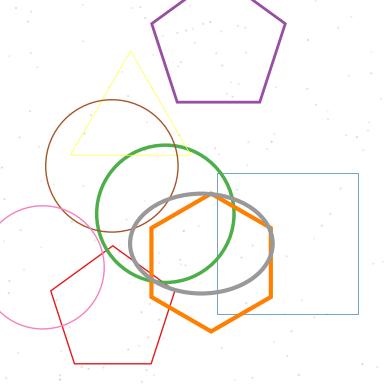[{"shape": "pentagon", "thickness": 1, "radius": 0.85, "center": [0.293, 0.192]}, {"shape": "square", "thickness": 0.5, "radius": 0.92, "center": [0.747, 0.368]}, {"shape": "circle", "thickness": 2.5, "radius": 0.89, "center": [0.429, 0.445]}, {"shape": "pentagon", "thickness": 2, "radius": 0.91, "center": [0.568, 0.882]}, {"shape": "hexagon", "thickness": 3, "radius": 0.9, "center": [0.548, 0.318]}, {"shape": "triangle", "thickness": 0.5, "radius": 0.9, "center": [0.339, 0.687]}, {"shape": "circle", "thickness": 1, "radius": 0.86, "center": [0.291, 0.569]}, {"shape": "circle", "thickness": 1, "radius": 0.8, "center": [0.111, 0.306]}, {"shape": "oval", "thickness": 3, "radius": 0.93, "center": [0.523, 0.367]}]